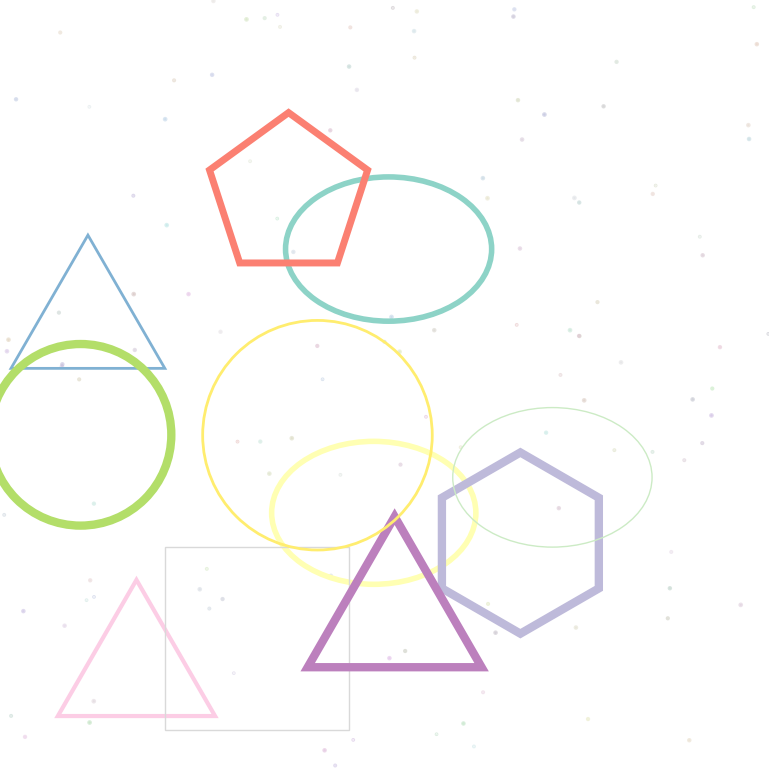[{"shape": "oval", "thickness": 2, "radius": 0.67, "center": [0.505, 0.677]}, {"shape": "oval", "thickness": 2, "radius": 0.66, "center": [0.485, 0.334]}, {"shape": "hexagon", "thickness": 3, "radius": 0.59, "center": [0.676, 0.295]}, {"shape": "pentagon", "thickness": 2.5, "radius": 0.54, "center": [0.375, 0.746]}, {"shape": "triangle", "thickness": 1, "radius": 0.58, "center": [0.114, 0.579]}, {"shape": "circle", "thickness": 3, "radius": 0.59, "center": [0.105, 0.435]}, {"shape": "triangle", "thickness": 1.5, "radius": 0.59, "center": [0.177, 0.129]}, {"shape": "square", "thickness": 0.5, "radius": 0.59, "center": [0.334, 0.17]}, {"shape": "triangle", "thickness": 3, "radius": 0.65, "center": [0.513, 0.199]}, {"shape": "oval", "thickness": 0.5, "radius": 0.65, "center": [0.717, 0.38]}, {"shape": "circle", "thickness": 1, "radius": 0.75, "center": [0.412, 0.435]}]